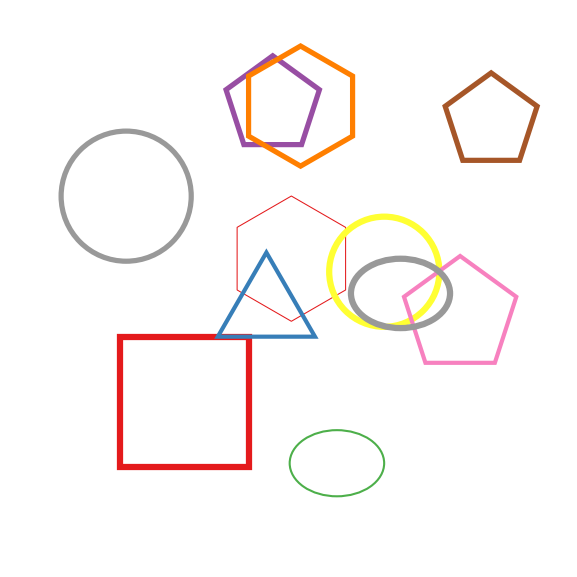[{"shape": "square", "thickness": 3, "radius": 0.56, "center": [0.319, 0.303]}, {"shape": "hexagon", "thickness": 0.5, "radius": 0.54, "center": [0.505, 0.551]}, {"shape": "triangle", "thickness": 2, "radius": 0.49, "center": [0.461, 0.465]}, {"shape": "oval", "thickness": 1, "radius": 0.41, "center": [0.583, 0.197]}, {"shape": "pentagon", "thickness": 2.5, "radius": 0.43, "center": [0.472, 0.817]}, {"shape": "hexagon", "thickness": 2.5, "radius": 0.52, "center": [0.52, 0.815]}, {"shape": "circle", "thickness": 3, "radius": 0.48, "center": [0.665, 0.529]}, {"shape": "pentagon", "thickness": 2.5, "radius": 0.42, "center": [0.85, 0.789]}, {"shape": "pentagon", "thickness": 2, "radius": 0.51, "center": [0.797, 0.454]}, {"shape": "oval", "thickness": 3, "radius": 0.43, "center": [0.694, 0.491]}, {"shape": "circle", "thickness": 2.5, "radius": 0.56, "center": [0.218, 0.659]}]